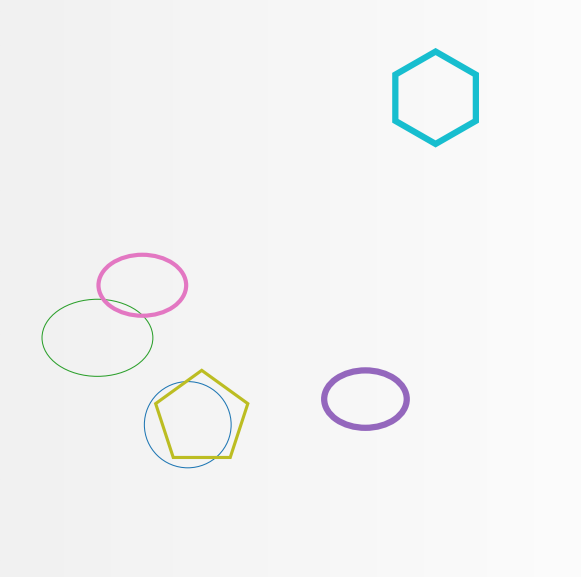[{"shape": "circle", "thickness": 0.5, "radius": 0.37, "center": [0.323, 0.264]}, {"shape": "oval", "thickness": 0.5, "radius": 0.48, "center": [0.168, 0.414]}, {"shape": "oval", "thickness": 3, "radius": 0.36, "center": [0.629, 0.308]}, {"shape": "oval", "thickness": 2, "radius": 0.38, "center": [0.245, 0.505]}, {"shape": "pentagon", "thickness": 1.5, "radius": 0.42, "center": [0.347, 0.274]}, {"shape": "hexagon", "thickness": 3, "radius": 0.4, "center": [0.749, 0.83]}]